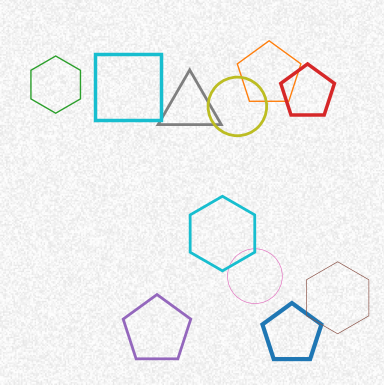[{"shape": "pentagon", "thickness": 3, "radius": 0.4, "center": [0.758, 0.132]}, {"shape": "pentagon", "thickness": 1, "radius": 0.43, "center": [0.699, 0.807]}, {"shape": "hexagon", "thickness": 1, "radius": 0.37, "center": [0.145, 0.78]}, {"shape": "pentagon", "thickness": 2.5, "radius": 0.37, "center": [0.799, 0.761]}, {"shape": "pentagon", "thickness": 2, "radius": 0.46, "center": [0.408, 0.143]}, {"shape": "hexagon", "thickness": 0.5, "radius": 0.47, "center": [0.877, 0.227]}, {"shape": "circle", "thickness": 0.5, "radius": 0.36, "center": [0.662, 0.283]}, {"shape": "triangle", "thickness": 2, "radius": 0.47, "center": [0.493, 0.724]}, {"shape": "circle", "thickness": 2, "radius": 0.38, "center": [0.617, 0.724]}, {"shape": "hexagon", "thickness": 2, "radius": 0.48, "center": [0.578, 0.393]}, {"shape": "square", "thickness": 2.5, "radius": 0.43, "center": [0.334, 0.773]}]